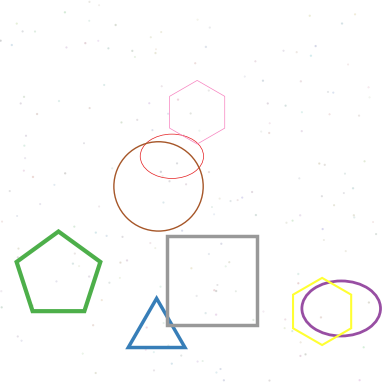[{"shape": "oval", "thickness": 0.5, "radius": 0.41, "center": [0.446, 0.594]}, {"shape": "triangle", "thickness": 2.5, "radius": 0.43, "center": [0.407, 0.14]}, {"shape": "pentagon", "thickness": 3, "radius": 0.57, "center": [0.152, 0.284]}, {"shape": "oval", "thickness": 2, "radius": 0.51, "center": [0.886, 0.199]}, {"shape": "hexagon", "thickness": 1.5, "radius": 0.44, "center": [0.837, 0.191]}, {"shape": "circle", "thickness": 1, "radius": 0.58, "center": [0.412, 0.516]}, {"shape": "hexagon", "thickness": 0.5, "radius": 0.41, "center": [0.512, 0.708]}, {"shape": "square", "thickness": 2.5, "radius": 0.58, "center": [0.55, 0.271]}]